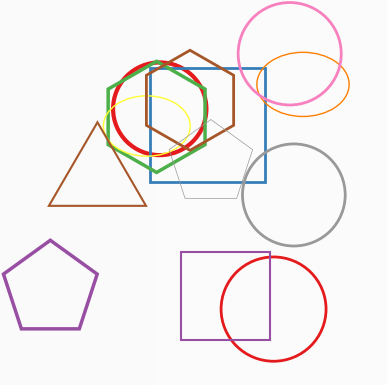[{"shape": "circle", "thickness": 3, "radius": 0.6, "center": [0.412, 0.717]}, {"shape": "circle", "thickness": 2, "radius": 0.68, "center": [0.706, 0.197]}, {"shape": "square", "thickness": 2, "radius": 0.74, "center": [0.534, 0.675]}, {"shape": "hexagon", "thickness": 2.5, "radius": 0.72, "center": [0.404, 0.696]}, {"shape": "square", "thickness": 1.5, "radius": 0.57, "center": [0.583, 0.231]}, {"shape": "pentagon", "thickness": 2.5, "radius": 0.64, "center": [0.13, 0.249]}, {"shape": "oval", "thickness": 1, "radius": 0.6, "center": [0.782, 0.781]}, {"shape": "oval", "thickness": 1, "radius": 0.56, "center": [0.379, 0.673]}, {"shape": "hexagon", "thickness": 2, "radius": 0.65, "center": [0.49, 0.739]}, {"shape": "triangle", "thickness": 1.5, "radius": 0.72, "center": [0.251, 0.538]}, {"shape": "circle", "thickness": 2, "radius": 0.67, "center": [0.748, 0.86]}, {"shape": "pentagon", "thickness": 0.5, "radius": 0.57, "center": [0.544, 0.576]}, {"shape": "circle", "thickness": 2, "radius": 0.66, "center": [0.758, 0.494]}]